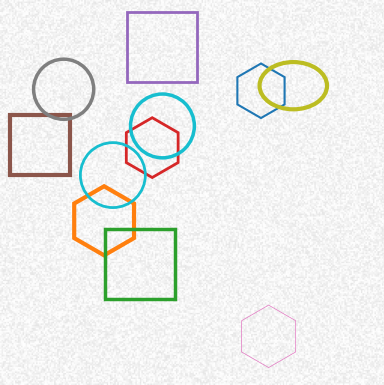[{"shape": "hexagon", "thickness": 1.5, "radius": 0.35, "center": [0.678, 0.764]}, {"shape": "hexagon", "thickness": 3, "radius": 0.45, "center": [0.27, 0.427]}, {"shape": "square", "thickness": 2.5, "radius": 0.45, "center": [0.364, 0.315]}, {"shape": "hexagon", "thickness": 2, "radius": 0.39, "center": [0.395, 0.617]}, {"shape": "square", "thickness": 2, "radius": 0.45, "center": [0.42, 0.878]}, {"shape": "square", "thickness": 3, "radius": 0.39, "center": [0.105, 0.623]}, {"shape": "hexagon", "thickness": 0.5, "radius": 0.41, "center": [0.698, 0.126]}, {"shape": "circle", "thickness": 2.5, "radius": 0.39, "center": [0.165, 0.768]}, {"shape": "oval", "thickness": 3, "radius": 0.44, "center": [0.762, 0.777]}, {"shape": "circle", "thickness": 2, "radius": 0.42, "center": [0.293, 0.545]}, {"shape": "circle", "thickness": 2.5, "radius": 0.41, "center": [0.422, 0.673]}]